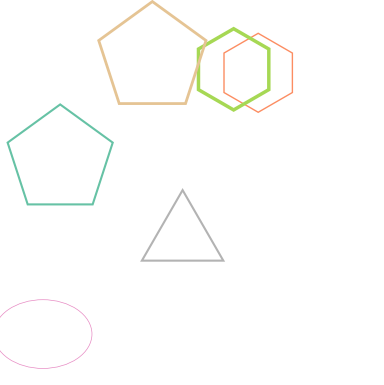[{"shape": "pentagon", "thickness": 1.5, "radius": 0.72, "center": [0.156, 0.585]}, {"shape": "hexagon", "thickness": 1, "radius": 0.51, "center": [0.671, 0.811]}, {"shape": "oval", "thickness": 0.5, "radius": 0.64, "center": [0.111, 0.132]}, {"shape": "hexagon", "thickness": 2.5, "radius": 0.53, "center": [0.607, 0.82]}, {"shape": "pentagon", "thickness": 2, "radius": 0.73, "center": [0.396, 0.849]}, {"shape": "triangle", "thickness": 1.5, "radius": 0.61, "center": [0.474, 0.384]}]